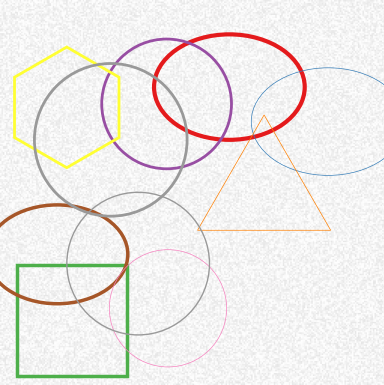[{"shape": "oval", "thickness": 3, "radius": 0.98, "center": [0.596, 0.774]}, {"shape": "oval", "thickness": 0.5, "radius": 1.0, "center": [0.852, 0.684]}, {"shape": "square", "thickness": 2.5, "radius": 0.72, "center": [0.187, 0.168]}, {"shape": "circle", "thickness": 2, "radius": 0.84, "center": [0.433, 0.73]}, {"shape": "triangle", "thickness": 0.5, "radius": 1.0, "center": [0.686, 0.502]}, {"shape": "hexagon", "thickness": 2, "radius": 0.78, "center": [0.173, 0.721]}, {"shape": "oval", "thickness": 2.5, "radius": 0.92, "center": [0.149, 0.339]}, {"shape": "circle", "thickness": 0.5, "radius": 0.76, "center": [0.436, 0.199]}, {"shape": "circle", "thickness": 2, "radius": 0.99, "center": [0.288, 0.637]}, {"shape": "circle", "thickness": 1, "radius": 0.93, "center": [0.359, 0.315]}]